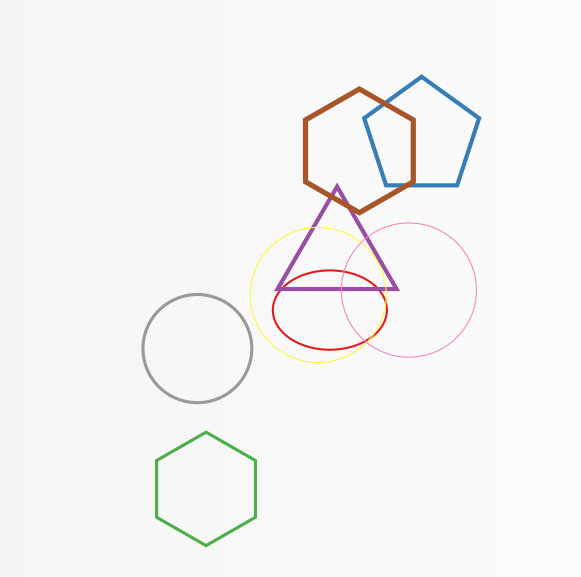[{"shape": "oval", "thickness": 1, "radius": 0.49, "center": [0.568, 0.462]}, {"shape": "pentagon", "thickness": 2, "radius": 0.52, "center": [0.725, 0.762]}, {"shape": "hexagon", "thickness": 1.5, "radius": 0.49, "center": [0.354, 0.153]}, {"shape": "triangle", "thickness": 2, "radius": 0.59, "center": [0.58, 0.558]}, {"shape": "circle", "thickness": 0.5, "radius": 0.59, "center": [0.548, 0.488]}, {"shape": "hexagon", "thickness": 2.5, "radius": 0.54, "center": [0.618, 0.738]}, {"shape": "circle", "thickness": 0.5, "radius": 0.58, "center": [0.704, 0.497]}, {"shape": "circle", "thickness": 1.5, "radius": 0.47, "center": [0.34, 0.396]}]